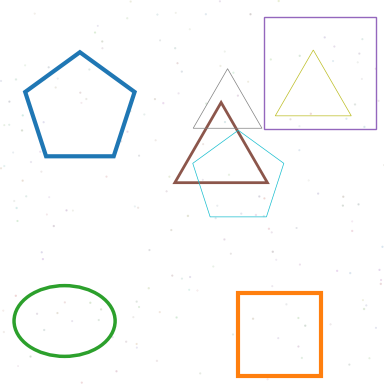[{"shape": "pentagon", "thickness": 3, "radius": 0.75, "center": [0.207, 0.715]}, {"shape": "square", "thickness": 3, "radius": 0.54, "center": [0.726, 0.131]}, {"shape": "oval", "thickness": 2.5, "radius": 0.66, "center": [0.168, 0.166]}, {"shape": "square", "thickness": 1, "radius": 0.73, "center": [0.831, 0.811]}, {"shape": "triangle", "thickness": 2, "radius": 0.69, "center": [0.574, 0.595]}, {"shape": "triangle", "thickness": 0.5, "radius": 0.52, "center": [0.591, 0.718]}, {"shape": "triangle", "thickness": 0.5, "radius": 0.57, "center": [0.814, 0.756]}, {"shape": "pentagon", "thickness": 0.5, "radius": 0.62, "center": [0.619, 0.537]}]